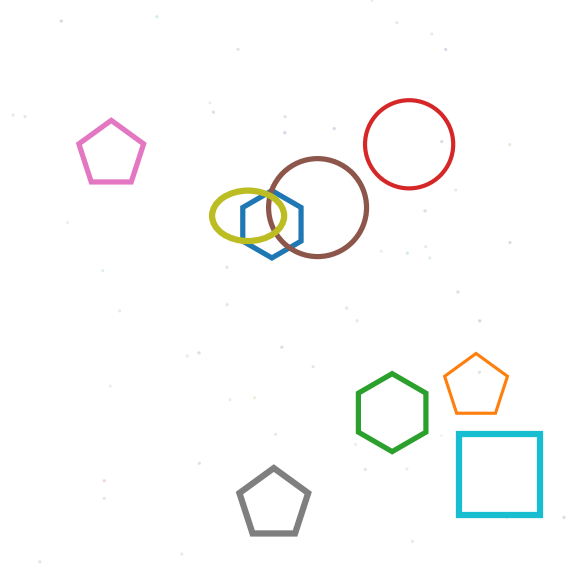[{"shape": "hexagon", "thickness": 2.5, "radius": 0.29, "center": [0.471, 0.611]}, {"shape": "pentagon", "thickness": 1.5, "radius": 0.29, "center": [0.824, 0.33]}, {"shape": "hexagon", "thickness": 2.5, "radius": 0.34, "center": [0.679, 0.285]}, {"shape": "circle", "thickness": 2, "radius": 0.38, "center": [0.708, 0.749]}, {"shape": "circle", "thickness": 2.5, "radius": 0.42, "center": [0.55, 0.64]}, {"shape": "pentagon", "thickness": 2.5, "radius": 0.29, "center": [0.193, 0.732]}, {"shape": "pentagon", "thickness": 3, "radius": 0.31, "center": [0.474, 0.126]}, {"shape": "oval", "thickness": 3, "radius": 0.31, "center": [0.43, 0.625]}, {"shape": "square", "thickness": 3, "radius": 0.35, "center": [0.865, 0.178]}]